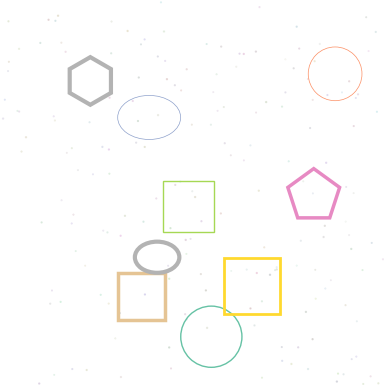[{"shape": "circle", "thickness": 1, "radius": 0.4, "center": [0.549, 0.125]}, {"shape": "circle", "thickness": 0.5, "radius": 0.35, "center": [0.87, 0.808]}, {"shape": "oval", "thickness": 0.5, "radius": 0.41, "center": [0.387, 0.695]}, {"shape": "pentagon", "thickness": 2.5, "radius": 0.35, "center": [0.815, 0.491]}, {"shape": "square", "thickness": 1, "radius": 0.33, "center": [0.49, 0.464]}, {"shape": "square", "thickness": 2, "radius": 0.37, "center": [0.655, 0.257]}, {"shape": "square", "thickness": 2.5, "radius": 0.31, "center": [0.367, 0.23]}, {"shape": "hexagon", "thickness": 3, "radius": 0.31, "center": [0.235, 0.79]}, {"shape": "oval", "thickness": 3, "radius": 0.29, "center": [0.408, 0.332]}]